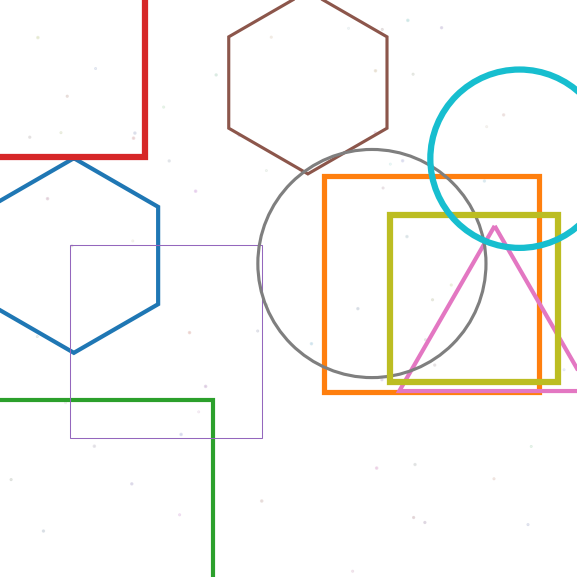[{"shape": "hexagon", "thickness": 2, "radius": 0.84, "center": [0.128, 0.557]}, {"shape": "square", "thickness": 2.5, "radius": 0.93, "center": [0.747, 0.508]}, {"shape": "square", "thickness": 2, "radius": 0.93, "center": [0.181, 0.12]}, {"shape": "square", "thickness": 3, "radius": 0.75, "center": [0.1, 0.879]}, {"shape": "square", "thickness": 0.5, "radius": 0.83, "center": [0.287, 0.408]}, {"shape": "hexagon", "thickness": 1.5, "radius": 0.79, "center": [0.533, 0.856]}, {"shape": "triangle", "thickness": 2, "radius": 0.95, "center": [0.857, 0.417]}, {"shape": "circle", "thickness": 1.5, "radius": 0.99, "center": [0.644, 0.543]}, {"shape": "square", "thickness": 3, "radius": 0.73, "center": [0.821, 0.482]}, {"shape": "circle", "thickness": 3, "radius": 0.77, "center": [0.9, 0.724]}]